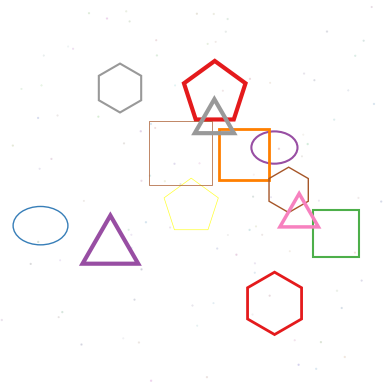[{"shape": "pentagon", "thickness": 3, "radius": 0.42, "center": [0.558, 0.758]}, {"shape": "hexagon", "thickness": 2, "radius": 0.4, "center": [0.713, 0.212]}, {"shape": "oval", "thickness": 1, "radius": 0.36, "center": [0.105, 0.414]}, {"shape": "square", "thickness": 1.5, "radius": 0.3, "center": [0.873, 0.393]}, {"shape": "oval", "thickness": 1.5, "radius": 0.3, "center": [0.713, 0.617]}, {"shape": "triangle", "thickness": 3, "radius": 0.42, "center": [0.287, 0.357]}, {"shape": "square", "thickness": 2, "radius": 0.33, "center": [0.634, 0.599]}, {"shape": "pentagon", "thickness": 0.5, "radius": 0.37, "center": [0.497, 0.463]}, {"shape": "square", "thickness": 0.5, "radius": 0.41, "center": [0.47, 0.602]}, {"shape": "hexagon", "thickness": 1, "radius": 0.29, "center": [0.75, 0.507]}, {"shape": "triangle", "thickness": 2.5, "radius": 0.29, "center": [0.777, 0.439]}, {"shape": "hexagon", "thickness": 1.5, "radius": 0.32, "center": [0.312, 0.771]}, {"shape": "triangle", "thickness": 3, "radius": 0.29, "center": [0.557, 0.684]}]